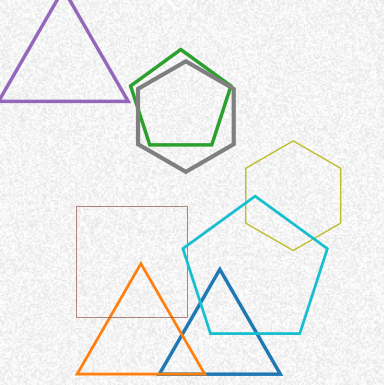[{"shape": "triangle", "thickness": 2.5, "radius": 0.91, "center": [0.571, 0.119]}, {"shape": "triangle", "thickness": 2, "radius": 0.96, "center": [0.366, 0.124]}, {"shape": "pentagon", "thickness": 2.5, "radius": 0.68, "center": [0.47, 0.734]}, {"shape": "triangle", "thickness": 2.5, "radius": 0.97, "center": [0.165, 0.834]}, {"shape": "square", "thickness": 0.5, "radius": 0.72, "center": [0.341, 0.321]}, {"shape": "hexagon", "thickness": 3, "radius": 0.72, "center": [0.483, 0.697]}, {"shape": "hexagon", "thickness": 1, "radius": 0.71, "center": [0.762, 0.492]}, {"shape": "pentagon", "thickness": 2, "radius": 0.99, "center": [0.663, 0.293]}]